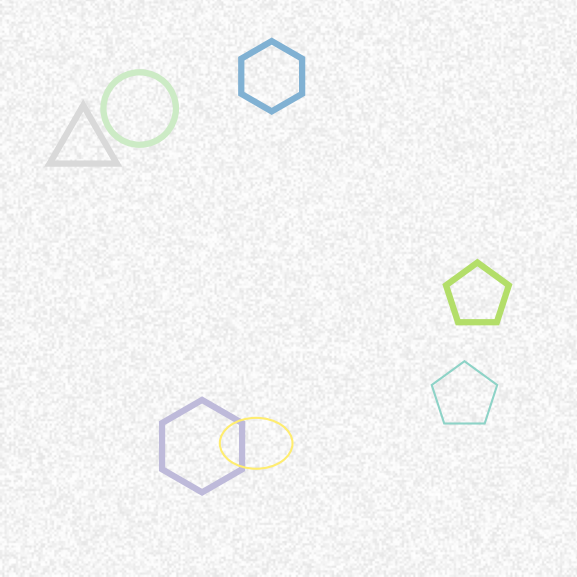[{"shape": "pentagon", "thickness": 1, "radius": 0.3, "center": [0.804, 0.314]}, {"shape": "hexagon", "thickness": 3, "radius": 0.4, "center": [0.35, 0.227]}, {"shape": "hexagon", "thickness": 3, "radius": 0.3, "center": [0.47, 0.867]}, {"shape": "pentagon", "thickness": 3, "radius": 0.29, "center": [0.827, 0.487]}, {"shape": "triangle", "thickness": 3, "radius": 0.34, "center": [0.144, 0.749]}, {"shape": "circle", "thickness": 3, "radius": 0.31, "center": [0.242, 0.811]}, {"shape": "oval", "thickness": 1, "radius": 0.31, "center": [0.444, 0.232]}]